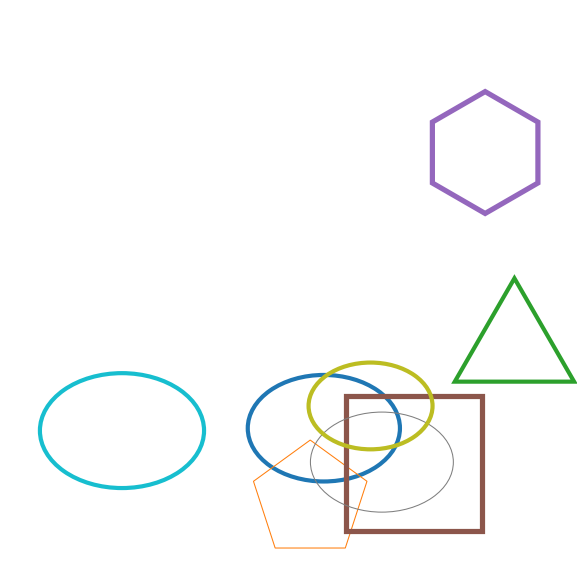[{"shape": "oval", "thickness": 2, "radius": 0.66, "center": [0.561, 0.258]}, {"shape": "pentagon", "thickness": 0.5, "radius": 0.52, "center": [0.537, 0.134]}, {"shape": "triangle", "thickness": 2, "radius": 0.6, "center": [0.891, 0.398]}, {"shape": "hexagon", "thickness": 2.5, "radius": 0.53, "center": [0.84, 0.735]}, {"shape": "square", "thickness": 2.5, "radius": 0.58, "center": [0.717, 0.197]}, {"shape": "oval", "thickness": 0.5, "radius": 0.62, "center": [0.661, 0.199]}, {"shape": "oval", "thickness": 2, "radius": 0.54, "center": [0.642, 0.296]}, {"shape": "oval", "thickness": 2, "radius": 0.71, "center": [0.211, 0.253]}]